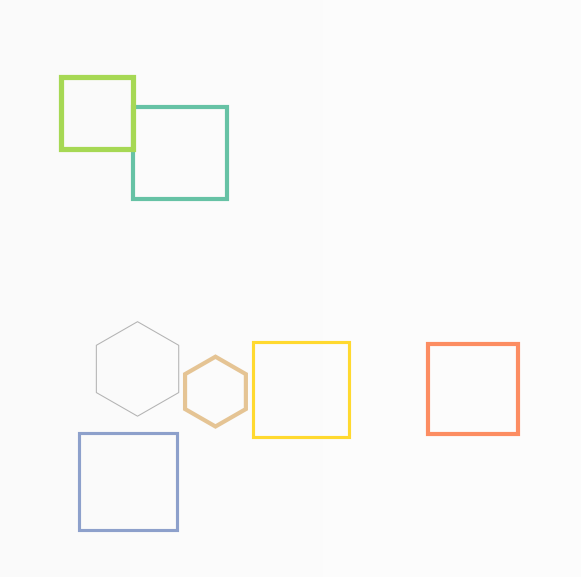[{"shape": "square", "thickness": 2, "radius": 0.4, "center": [0.31, 0.734]}, {"shape": "square", "thickness": 2, "radius": 0.39, "center": [0.813, 0.325]}, {"shape": "square", "thickness": 1.5, "radius": 0.42, "center": [0.22, 0.165]}, {"shape": "square", "thickness": 2.5, "radius": 0.31, "center": [0.167, 0.803]}, {"shape": "square", "thickness": 1.5, "radius": 0.41, "center": [0.519, 0.325]}, {"shape": "hexagon", "thickness": 2, "radius": 0.3, "center": [0.371, 0.321]}, {"shape": "hexagon", "thickness": 0.5, "radius": 0.41, "center": [0.237, 0.36]}]